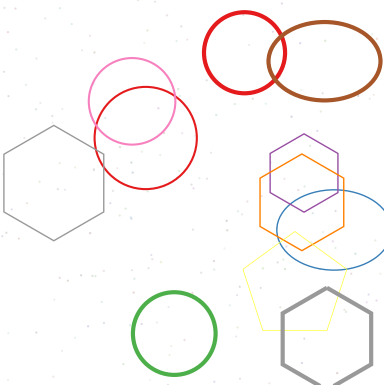[{"shape": "circle", "thickness": 3, "radius": 0.53, "center": [0.635, 0.863]}, {"shape": "circle", "thickness": 1.5, "radius": 0.66, "center": [0.378, 0.642]}, {"shape": "oval", "thickness": 1, "radius": 0.74, "center": [0.868, 0.403]}, {"shape": "circle", "thickness": 3, "radius": 0.54, "center": [0.453, 0.134]}, {"shape": "hexagon", "thickness": 1, "radius": 0.51, "center": [0.79, 0.551]}, {"shape": "hexagon", "thickness": 1, "radius": 0.63, "center": [0.784, 0.474]}, {"shape": "pentagon", "thickness": 0.5, "radius": 0.71, "center": [0.766, 0.257]}, {"shape": "oval", "thickness": 3, "radius": 0.73, "center": [0.843, 0.841]}, {"shape": "circle", "thickness": 1.5, "radius": 0.56, "center": [0.343, 0.737]}, {"shape": "hexagon", "thickness": 1, "radius": 0.75, "center": [0.14, 0.524]}, {"shape": "hexagon", "thickness": 3, "radius": 0.66, "center": [0.849, 0.12]}]